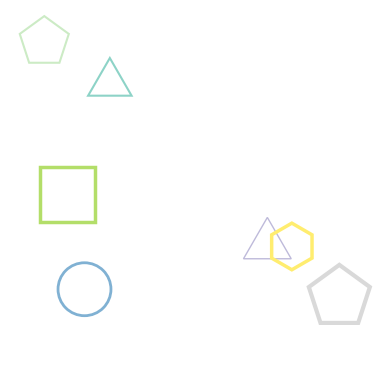[{"shape": "triangle", "thickness": 1.5, "radius": 0.33, "center": [0.285, 0.784]}, {"shape": "triangle", "thickness": 1, "radius": 0.36, "center": [0.694, 0.364]}, {"shape": "circle", "thickness": 2, "radius": 0.34, "center": [0.219, 0.249]}, {"shape": "square", "thickness": 2.5, "radius": 0.36, "center": [0.176, 0.496]}, {"shape": "pentagon", "thickness": 3, "radius": 0.42, "center": [0.881, 0.229]}, {"shape": "pentagon", "thickness": 1.5, "radius": 0.33, "center": [0.115, 0.891]}, {"shape": "hexagon", "thickness": 2.5, "radius": 0.3, "center": [0.758, 0.36]}]